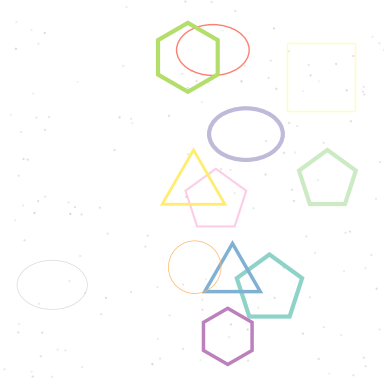[{"shape": "pentagon", "thickness": 3, "radius": 0.45, "center": [0.7, 0.25]}, {"shape": "square", "thickness": 1, "radius": 0.44, "center": [0.835, 0.799]}, {"shape": "oval", "thickness": 3, "radius": 0.48, "center": [0.639, 0.652]}, {"shape": "oval", "thickness": 1, "radius": 0.47, "center": [0.553, 0.87]}, {"shape": "triangle", "thickness": 2.5, "radius": 0.42, "center": [0.604, 0.284]}, {"shape": "circle", "thickness": 0.5, "radius": 0.34, "center": [0.506, 0.306]}, {"shape": "hexagon", "thickness": 3, "radius": 0.45, "center": [0.488, 0.851]}, {"shape": "pentagon", "thickness": 1.5, "radius": 0.41, "center": [0.561, 0.479]}, {"shape": "oval", "thickness": 0.5, "radius": 0.46, "center": [0.136, 0.26]}, {"shape": "hexagon", "thickness": 2.5, "radius": 0.36, "center": [0.592, 0.126]}, {"shape": "pentagon", "thickness": 3, "radius": 0.39, "center": [0.85, 0.533]}, {"shape": "triangle", "thickness": 2, "radius": 0.47, "center": [0.503, 0.516]}]